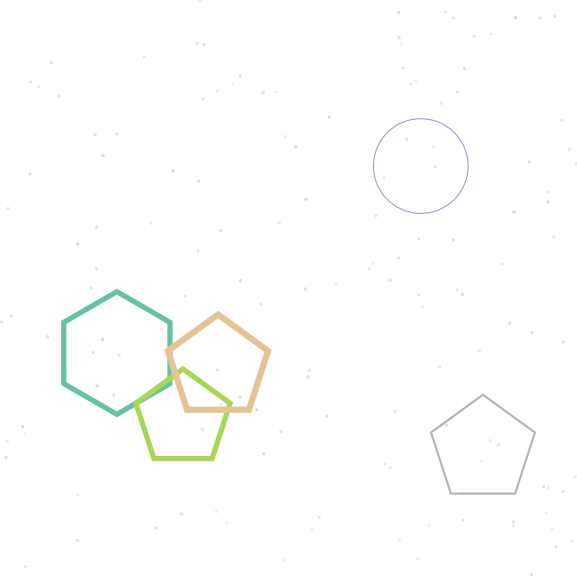[{"shape": "hexagon", "thickness": 2.5, "radius": 0.53, "center": [0.202, 0.388]}, {"shape": "circle", "thickness": 0.5, "radius": 0.41, "center": [0.729, 0.712]}, {"shape": "pentagon", "thickness": 2.5, "radius": 0.43, "center": [0.317, 0.274]}, {"shape": "pentagon", "thickness": 3, "radius": 0.46, "center": [0.377, 0.363]}, {"shape": "pentagon", "thickness": 1, "radius": 0.47, "center": [0.836, 0.221]}]